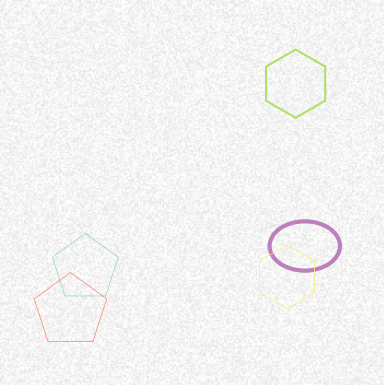[{"shape": "pentagon", "thickness": 0.5, "radius": 0.45, "center": [0.222, 0.304]}, {"shape": "pentagon", "thickness": 0.5, "radius": 0.5, "center": [0.183, 0.193]}, {"shape": "hexagon", "thickness": 1.5, "radius": 0.44, "center": [0.768, 0.783]}, {"shape": "oval", "thickness": 3, "radius": 0.46, "center": [0.792, 0.361]}, {"shape": "hexagon", "thickness": 0.5, "radius": 0.42, "center": [0.745, 0.28]}]